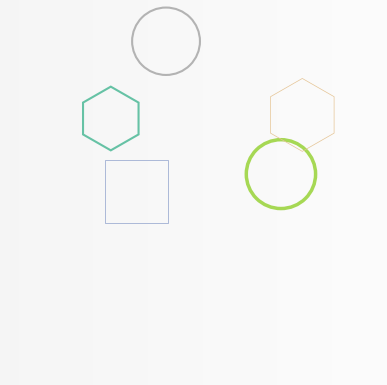[{"shape": "hexagon", "thickness": 1.5, "radius": 0.41, "center": [0.286, 0.692]}, {"shape": "square", "thickness": 0.5, "radius": 0.41, "center": [0.353, 0.502]}, {"shape": "circle", "thickness": 2.5, "radius": 0.45, "center": [0.725, 0.548]}, {"shape": "hexagon", "thickness": 0.5, "radius": 0.47, "center": [0.78, 0.702]}, {"shape": "circle", "thickness": 1.5, "radius": 0.44, "center": [0.428, 0.893]}]